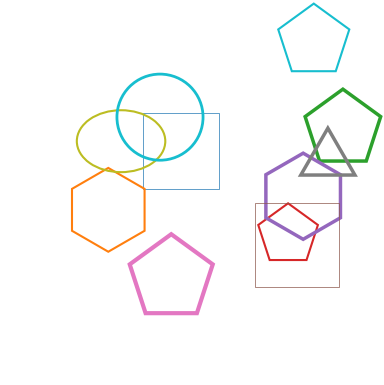[{"shape": "square", "thickness": 0.5, "radius": 0.49, "center": [0.471, 0.609]}, {"shape": "hexagon", "thickness": 1.5, "radius": 0.54, "center": [0.281, 0.455]}, {"shape": "pentagon", "thickness": 2.5, "radius": 0.52, "center": [0.891, 0.665]}, {"shape": "pentagon", "thickness": 1.5, "radius": 0.41, "center": [0.748, 0.39]}, {"shape": "hexagon", "thickness": 2.5, "radius": 0.56, "center": [0.787, 0.49]}, {"shape": "square", "thickness": 0.5, "radius": 0.55, "center": [0.77, 0.363]}, {"shape": "pentagon", "thickness": 3, "radius": 0.57, "center": [0.445, 0.278]}, {"shape": "triangle", "thickness": 2.5, "radius": 0.41, "center": [0.852, 0.586]}, {"shape": "oval", "thickness": 1.5, "radius": 0.57, "center": [0.314, 0.633]}, {"shape": "pentagon", "thickness": 1.5, "radius": 0.49, "center": [0.815, 0.894]}, {"shape": "circle", "thickness": 2, "radius": 0.56, "center": [0.416, 0.696]}]